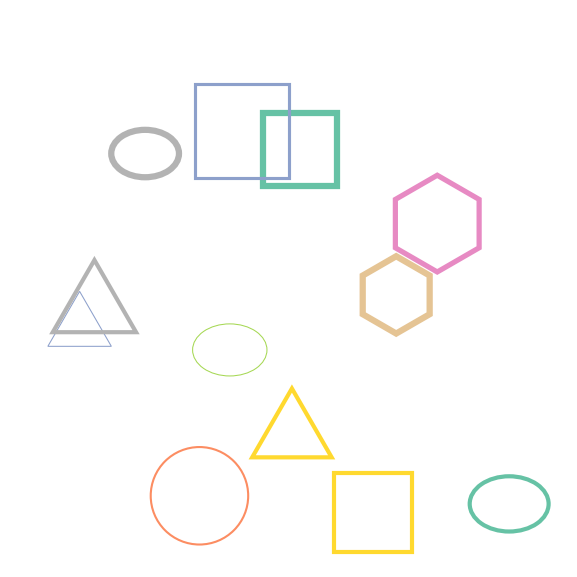[{"shape": "oval", "thickness": 2, "radius": 0.34, "center": [0.882, 0.127]}, {"shape": "square", "thickness": 3, "radius": 0.32, "center": [0.52, 0.74]}, {"shape": "circle", "thickness": 1, "radius": 0.42, "center": [0.345, 0.141]}, {"shape": "triangle", "thickness": 0.5, "radius": 0.32, "center": [0.138, 0.431]}, {"shape": "square", "thickness": 1.5, "radius": 0.41, "center": [0.419, 0.773]}, {"shape": "hexagon", "thickness": 2.5, "radius": 0.42, "center": [0.757, 0.612]}, {"shape": "oval", "thickness": 0.5, "radius": 0.32, "center": [0.398, 0.393]}, {"shape": "triangle", "thickness": 2, "radius": 0.4, "center": [0.505, 0.247]}, {"shape": "square", "thickness": 2, "radius": 0.34, "center": [0.646, 0.112]}, {"shape": "hexagon", "thickness": 3, "radius": 0.33, "center": [0.686, 0.489]}, {"shape": "oval", "thickness": 3, "radius": 0.29, "center": [0.251, 0.733]}, {"shape": "triangle", "thickness": 2, "radius": 0.42, "center": [0.164, 0.466]}]